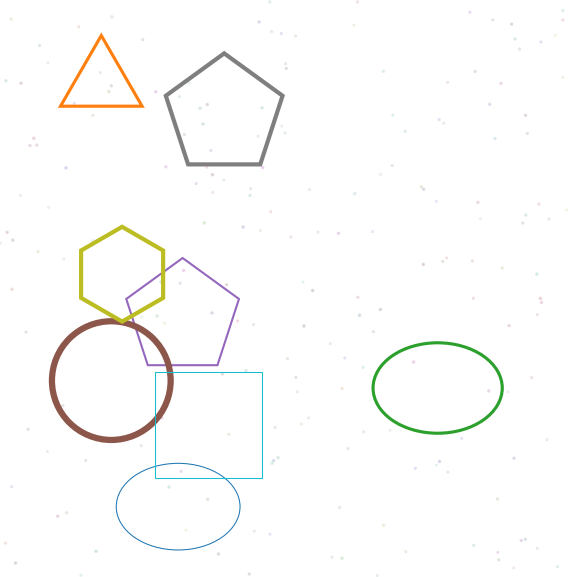[{"shape": "oval", "thickness": 0.5, "radius": 0.54, "center": [0.308, 0.122]}, {"shape": "triangle", "thickness": 1.5, "radius": 0.41, "center": [0.175, 0.856]}, {"shape": "oval", "thickness": 1.5, "radius": 0.56, "center": [0.758, 0.327]}, {"shape": "pentagon", "thickness": 1, "radius": 0.51, "center": [0.316, 0.45]}, {"shape": "circle", "thickness": 3, "radius": 0.51, "center": [0.193, 0.34]}, {"shape": "pentagon", "thickness": 2, "radius": 0.53, "center": [0.388, 0.8]}, {"shape": "hexagon", "thickness": 2, "radius": 0.41, "center": [0.211, 0.524]}, {"shape": "square", "thickness": 0.5, "radius": 0.46, "center": [0.361, 0.263]}]